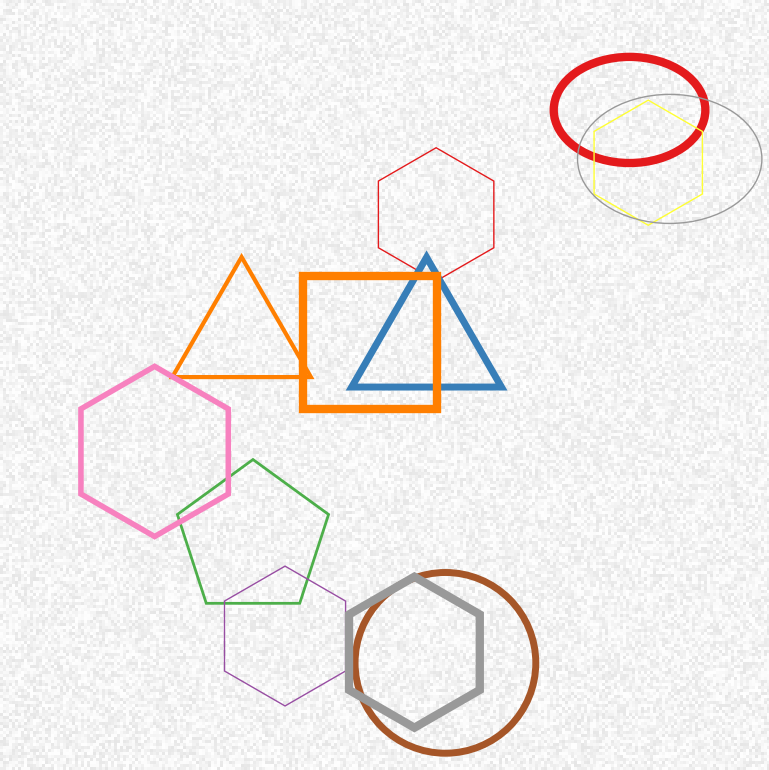[{"shape": "oval", "thickness": 3, "radius": 0.49, "center": [0.818, 0.857]}, {"shape": "hexagon", "thickness": 0.5, "radius": 0.43, "center": [0.566, 0.722]}, {"shape": "triangle", "thickness": 2.5, "radius": 0.56, "center": [0.554, 0.554]}, {"shape": "pentagon", "thickness": 1, "radius": 0.52, "center": [0.329, 0.3]}, {"shape": "hexagon", "thickness": 0.5, "radius": 0.45, "center": [0.37, 0.174]}, {"shape": "triangle", "thickness": 1.5, "radius": 0.52, "center": [0.314, 0.562]}, {"shape": "square", "thickness": 3, "radius": 0.43, "center": [0.481, 0.555]}, {"shape": "hexagon", "thickness": 0.5, "radius": 0.41, "center": [0.842, 0.789]}, {"shape": "circle", "thickness": 2.5, "radius": 0.59, "center": [0.578, 0.139]}, {"shape": "hexagon", "thickness": 2, "radius": 0.55, "center": [0.201, 0.414]}, {"shape": "hexagon", "thickness": 3, "radius": 0.49, "center": [0.538, 0.153]}, {"shape": "oval", "thickness": 0.5, "radius": 0.6, "center": [0.87, 0.794]}]